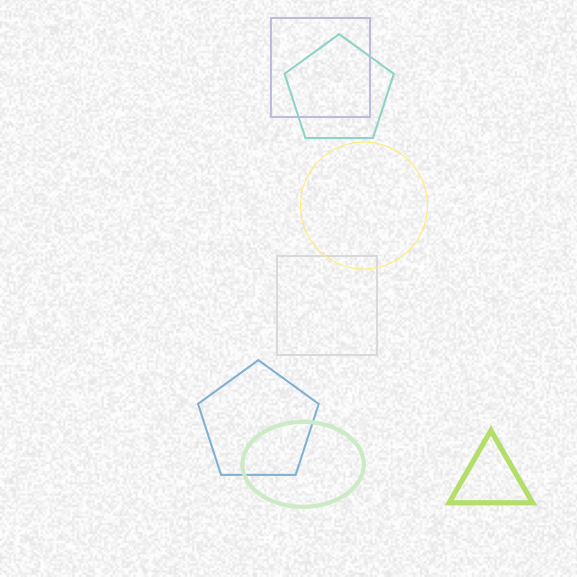[{"shape": "pentagon", "thickness": 1, "radius": 0.5, "center": [0.587, 0.841]}, {"shape": "square", "thickness": 1, "radius": 0.43, "center": [0.555, 0.882]}, {"shape": "pentagon", "thickness": 1, "radius": 0.55, "center": [0.447, 0.266]}, {"shape": "triangle", "thickness": 2.5, "radius": 0.42, "center": [0.85, 0.17]}, {"shape": "square", "thickness": 1, "radius": 0.43, "center": [0.566, 0.471]}, {"shape": "oval", "thickness": 2, "radius": 0.53, "center": [0.525, 0.195]}, {"shape": "circle", "thickness": 0.5, "radius": 0.55, "center": [0.63, 0.643]}]